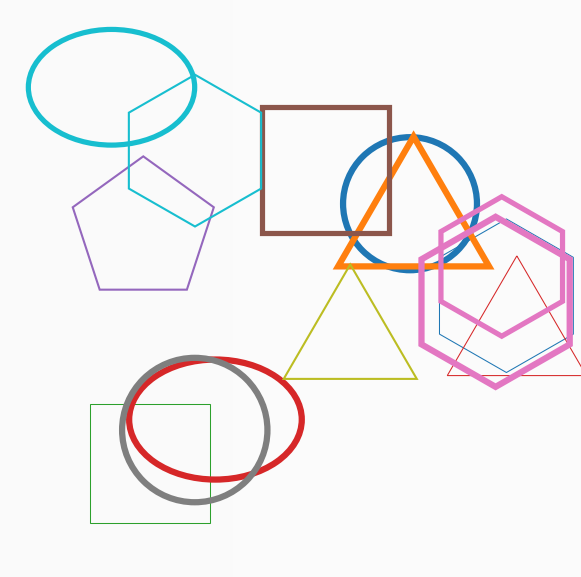[{"shape": "circle", "thickness": 3, "radius": 0.58, "center": [0.705, 0.646]}, {"shape": "hexagon", "thickness": 0.5, "radius": 0.66, "center": [0.871, 0.487]}, {"shape": "triangle", "thickness": 3, "radius": 0.75, "center": [0.712, 0.613]}, {"shape": "square", "thickness": 0.5, "radius": 0.51, "center": [0.258, 0.196]}, {"shape": "oval", "thickness": 3, "radius": 0.74, "center": [0.371, 0.273]}, {"shape": "triangle", "thickness": 0.5, "radius": 0.69, "center": [0.889, 0.418]}, {"shape": "pentagon", "thickness": 1, "radius": 0.64, "center": [0.246, 0.601]}, {"shape": "square", "thickness": 2.5, "radius": 0.55, "center": [0.56, 0.705]}, {"shape": "hexagon", "thickness": 2.5, "radius": 0.6, "center": [0.863, 0.538]}, {"shape": "hexagon", "thickness": 3, "radius": 0.74, "center": [0.853, 0.476]}, {"shape": "circle", "thickness": 3, "radius": 0.63, "center": [0.335, 0.254]}, {"shape": "triangle", "thickness": 1, "radius": 0.66, "center": [0.603, 0.409]}, {"shape": "hexagon", "thickness": 1, "radius": 0.66, "center": [0.335, 0.738]}, {"shape": "oval", "thickness": 2.5, "radius": 0.72, "center": [0.192, 0.848]}]